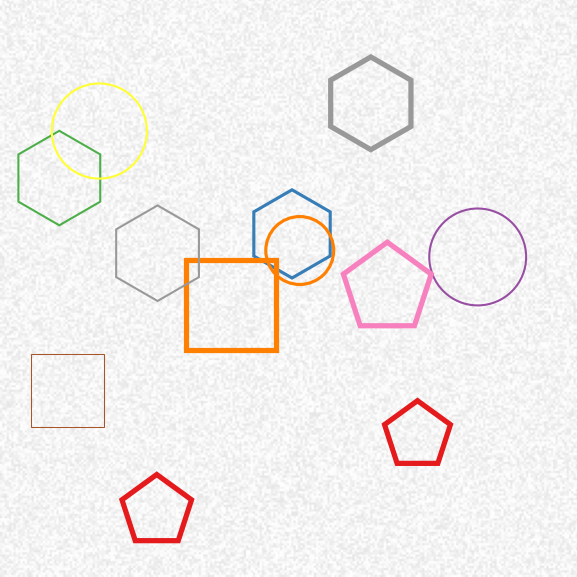[{"shape": "pentagon", "thickness": 2.5, "radius": 0.32, "center": [0.271, 0.114]}, {"shape": "pentagon", "thickness": 2.5, "radius": 0.3, "center": [0.723, 0.245]}, {"shape": "hexagon", "thickness": 1.5, "radius": 0.38, "center": [0.506, 0.594]}, {"shape": "hexagon", "thickness": 1, "radius": 0.41, "center": [0.103, 0.691]}, {"shape": "circle", "thickness": 1, "radius": 0.42, "center": [0.827, 0.554]}, {"shape": "square", "thickness": 2.5, "radius": 0.39, "center": [0.399, 0.47]}, {"shape": "circle", "thickness": 1.5, "radius": 0.29, "center": [0.519, 0.565]}, {"shape": "circle", "thickness": 1, "radius": 0.41, "center": [0.172, 0.772]}, {"shape": "square", "thickness": 0.5, "radius": 0.32, "center": [0.116, 0.323]}, {"shape": "pentagon", "thickness": 2.5, "radius": 0.4, "center": [0.671, 0.5]}, {"shape": "hexagon", "thickness": 1, "radius": 0.41, "center": [0.273, 0.561]}, {"shape": "hexagon", "thickness": 2.5, "radius": 0.4, "center": [0.642, 0.82]}]